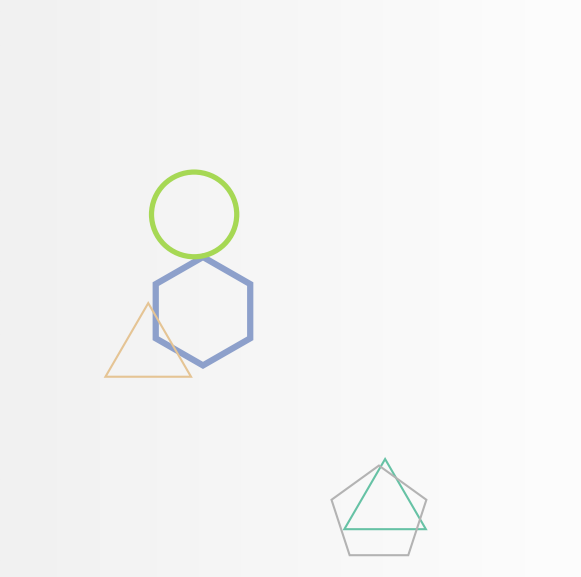[{"shape": "triangle", "thickness": 1, "radius": 0.4, "center": [0.663, 0.123]}, {"shape": "hexagon", "thickness": 3, "radius": 0.47, "center": [0.349, 0.46]}, {"shape": "circle", "thickness": 2.5, "radius": 0.37, "center": [0.334, 0.628]}, {"shape": "triangle", "thickness": 1, "radius": 0.42, "center": [0.255, 0.389]}, {"shape": "pentagon", "thickness": 1, "radius": 0.43, "center": [0.652, 0.107]}]